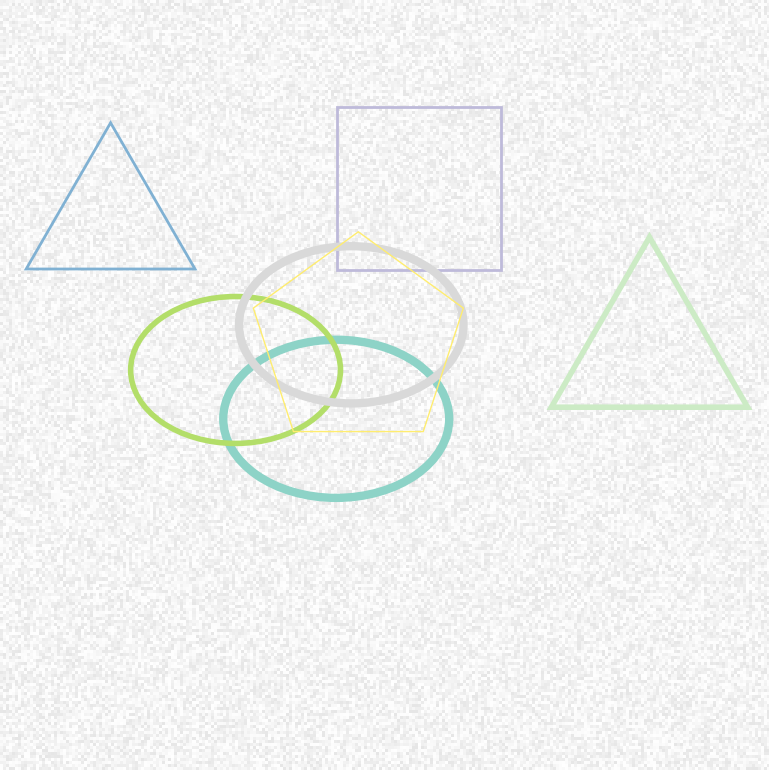[{"shape": "oval", "thickness": 3, "radius": 0.73, "center": [0.437, 0.456]}, {"shape": "square", "thickness": 1, "radius": 0.53, "center": [0.544, 0.755]}, {"shape": "triangle", "thickness": 1, "radius": 0.63, "center": [0.144, 0.714]}, {"shape": "oval", "thickness": 2, "radius": 0.68, "center": [0.306, 0.52]}, {"shape": "oval", "thickness": 3, "radius": 0.73, "center": [0.456, 0.578]}, {"shape": "triangle", "thickness": 2, "radius": 0.74, "center": [0.843, 0.545]}, {"shape": "pentagon", "thickness": 0.5, "radius": 0.72, "center": [0.465, 0.556]}]